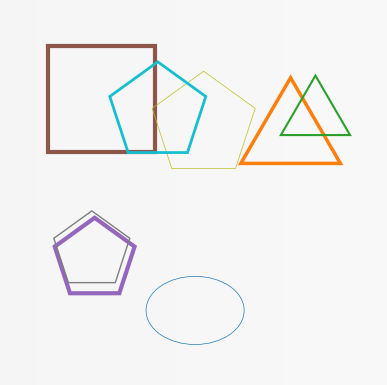[{"shape": "oval", "thickness": 0.5, "radius": 0.63, "center": [0.503, 0.194]}, {"shape": "triangle", "thickness": 2.5, "radius": 0.74, "center": [0.75, 0.65]}, {"shape": "triangle", "thickness": 1.5, "radius": 0.52, "center": [0.814, 0.701]}, {"shape": "pentagon", "thickness": 3, "radius": 0.54, "center": [0.244, 0.326]}, {"shape": "square", "thickness": 3, "radius": 0.69, "center": [0.263, 0.742]}, {"shape": "pentagon", "thickness": 1, "radius": 0.52, "center": [0.237, 0.349]}, {"shape": "pentagon", "thickness": 0.5, "radius": 0.7, "center": [0.526, 0.675]}, {"shape": "pentagon", "thickness": 2, "radius": 0.65, "center": [0.407, 0.709]}]